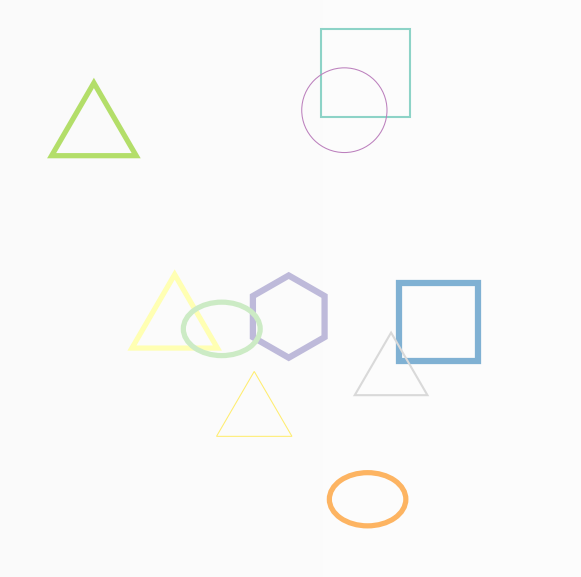[{"shape": "square", "thickness": 1, "radius": 0.38, "center": [0.628, 0.872]}, {"shape": "triangle", "thickness": 2.5, "radius": 0.42, "center": [0.301, 0.439]}, {"shape": "hexagon", "thickness": 3, "radius": 0.36, "center": [0.497, 0.451]}, {"shape": "square", "thickness": 3, "radius": 0.34, "center": [0.755, 0.442]}, {"shape": "oval", "thickness": 2.5, "radius": 0.33, "center": [0.632, 0.135]}, {"shape": "triangle", "thickness": 2.5, "radius": 0.42, "center": [0.162, 0.772]}, {"shape": "triangle", "thickness": 1, "radius": 0.36, "center": [0.673, 0.351]}, {"shape": "circle", "thickness": 0.5, "radius": 0.37, "center": [0.592, 0.808]}, {"shape": "oval", "thickness": 2.5, "radius": 0.33, "center": [0.382, 0.43]}, {"shape": "triangle", "thickness": 0.5, "radius": 0.37, "center": [0.437, 0.281]}]